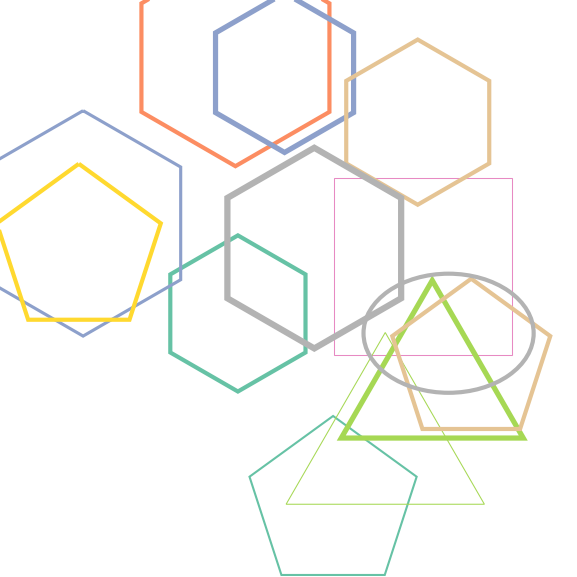[{"shape": "pentagon", "thickness": 1, "radius": 0.76, "center": [0.577, 0.127]}, {"shape": "hexagon", "thickness": 2, "radius": 0.68, "center": [0.412, 0.456]}, {"shape": "hexagon", "thickness": 2, "radius": 0.94, "center": [0.408, 0.899]}, {"shape": "hexagon", "thickness": 2.5, "radius": 0.69, "center": [0.493, 0.873]}, {"shape": "hexagon", "thickness": 1.5, "radius": 0.98, "center": [0.144, 0.612]}, {"shape": "square", "thickness": 0.5, "radius": 0.77, "center": [0.733, 0.537]}, {"shape": "triangle", "thickness": 0.5, "radius": 0.99, "center": [0.667, 0.225]}, {"shape": "triangle", "thickness": 2.5, "radius": 0.91, "center": [0.748, 0.332]}, {"shape": "pentagon", "thickness": 2, "radius": 0.75, "center": [0.136, 0.566]}, {"shape": "hexagon", "thickness": 2, "radius": 0.71, "center": [0.723, 0.788]}, {"shape": "pentagon", "thickness": 2, "radius": 0.72, "center": [0.816, 0.373]}, {"shape": "oval", "thickness": 2, "radius": 0.74, "center": [0.777, 0.422]}, {"shape": "hexagon", "thickness": 3, "radius": 0.87, "center": [0.544, 0.57]}]